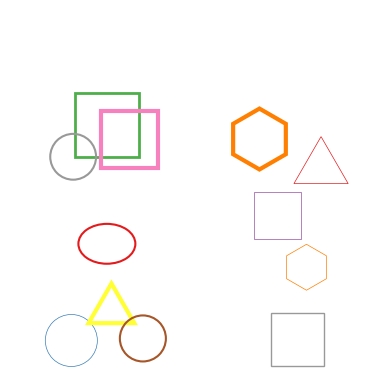[{"shape": "oval", "thickness": 1.5, "radius": 0.37, "center": [0.278, 0.367]}, {"shape": "triangle", "thickness": 0.5, "radius": 0.41, "center": [0.834, 0.564]}, {"shape": "circle", "thickness": 0.5, "radius": 0.34, "center": [0.185, 0.116]}, {"shape": "square", "thickness": 2, "radius": 0.42, "center": [0.278, 0.675]}, {"shape": "square", "thickness": 0.5, "radius": 0.3, "center": [0.722, 0.441]}, {"shape": "hexagon", "thickness": 3, "radius": 0.4, "center": [0.674, 0.639]}, {"shape": "hexagon", "thickness": 0.5, "radius": 0.3, "center": [0.796, 0.306]}, {"shape": "triangle", "thickness": 3, "radius": 0.34, "center": [0.289, 0.195]}, {"shape": "circle", "thickness": 1.5, "radius": 0.3, "center": [0.371, 0.121]}, {"shape": "square", "thickness": 3, "radius": 0.37, "center": [0.336, 0.637]}, {"shape": "square", "thickness": 1, "radius": 0.34, "center": [0.772, 0.118]}, {"shape": "circle", "thickness": 1.5, "radius": 0.3, "center": [0.19, 0.593]}]